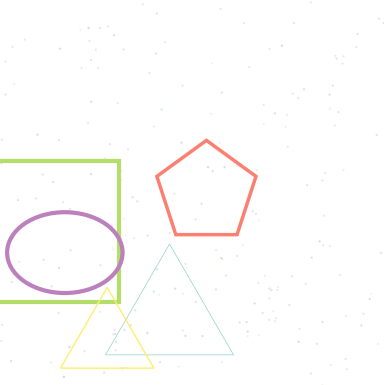[{"shape": "triangle", "thickness": 0.5, "radius": 0.96, "center": [0.44, 0.174]}, {"shape": "pentagon", "thickness": 2.5, "radius": 0.68, "center": [0.536, 0.5]}, {"shape": "square", "thickness": 3, "radius": 0.91, "center": [0.127, 0.398]}, {"shape": "oval", "thickness": 3, "radius": 0.75, "center": [0.168, 0.344]}, {"shape": "triangle", "thickness": 1, "radius": 0.7, "center": [0.278, 0.114]}]